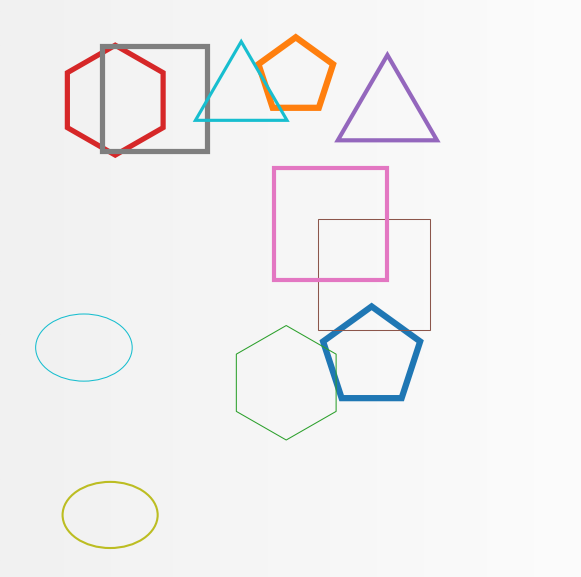[{"shape": "pentagon", "thickness": 3, "radius": 0.44, "center": [0.639, 0.381]}, {"shape": "pentagon", "thickness": 3, "radius": 0.34, "center": [0.509, 0.867]}, {"shape": "hexagon", "thickness": 0.5, "radius": 0.5, "center": [0.492, 0.336]}, {"shape": "hexagon", "thickness": 2.5, "radius": 0.48, "center": [0.198, 0.826]}, {"shape": "triangle", "thickness": 2, "radius": 0.49, "center": [0.666, 0.805]}, {"shape": "square", "thickness": 0.5, "radius": 0.48, "center": [0.643, 0.524]}, {"shape": "square", "thickness": 2, "radius": 0.49, "center": [0.568, 0.611]}, {"shape": "square", "thickness": 2.5, "radius": 0.45, "center": [0.266, 0.829]}, {"shape": "oval", "thickness": 1, "radius": 0.41, "center": [0.189, 0.107]}, {"shape": "triangle", "thickness": 1.5, "radius": 0.45, "center": [0.415, 0.836]}, {"shape": "oval", "thickness": 0.5, "radius": 0.42, "center": [0.144, 0.397]}]